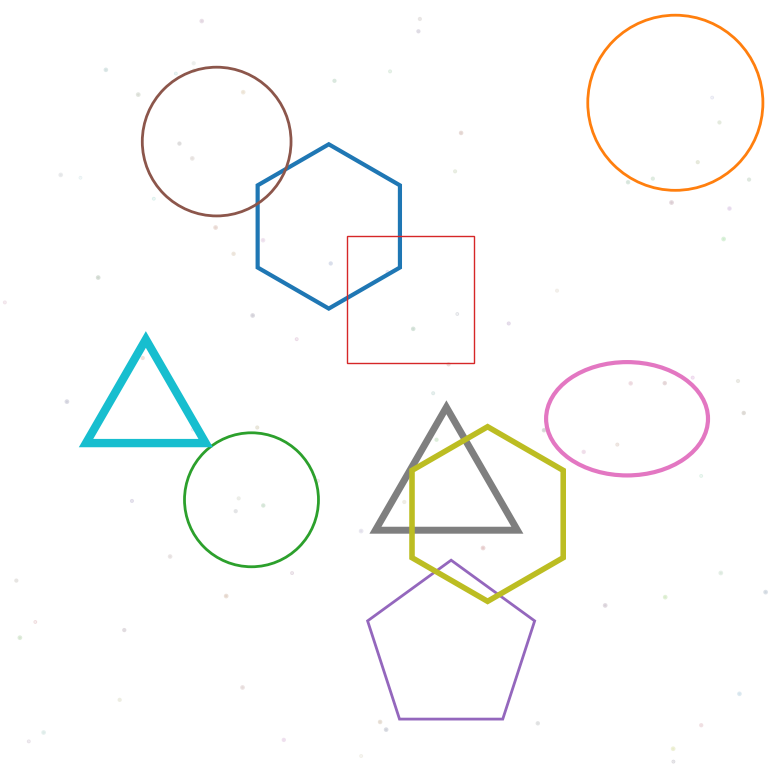[{"shape": "hexagon", "thickness": 1.5, "radius": 0.53, "center": [0.427, 0.706]}, {"shape": "circle", "thickness": 1, "radius": 0.57, "center": [0.877, 0.867]}, {"shape": "circle", "thickness": 1, "radius": 0.43, "center": [0.327, 0.351]}, {"shape": "square", "thickness": 0.5, "radius": 0.41, "center": [0.533, 0.611]}, {"shape": "pentagon", "thickness": 1, "radius": 0.57, "center": [0.586, 0.158]}, {"shape": "circle", "thickness": 1, "radius": 0.48, "center": [0.281, 0.816]}, {"shape": "oval", "thickness": 1.5, "radius": 0.53, "center": [0.814, 0.456]}, {"shape": "triangle", "thickness": 2.5, "radius": 0.53, "center": [0.58, 0.365]}, {"shape": "hexagon", "thickness": 2, "radius": 0.57, "center": [0.633, 0.332]}, {"shape": "triangle", "thickness": 3, "radius": 0.45, "center": [0.189, 0.469]}]